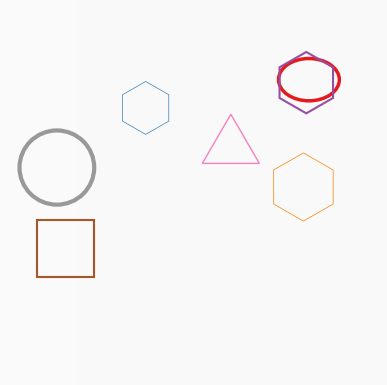[{"shape": "oval", "thickness": 2.5, "radius": 0.39, "center": [0.797, 0.793]}, {"shape": "hexagon", "thickness": 0.5, "radius": 0.34, "center": [0.376, 0.72]}, {"shape": "hexagon", "thickness": 1.5, "radius": 0.4, "center": [0.79, 0.785]}, {"shape": "hexagon", "thickness": 0.5, "radius": 0.44, "center": [0.783, 0.514]}, {"shape": "square", "thickness": 1.5, "radius": 0.37, "center": [0.17, 0.354]}, {"shape": "triangle", "thickness": 1, "radius": 0.43, "center": [0.596, 0.618]}, {"shape": "circle", "thickness": 3, "radius": 0.48, "center": [0.147, 0.565]}]